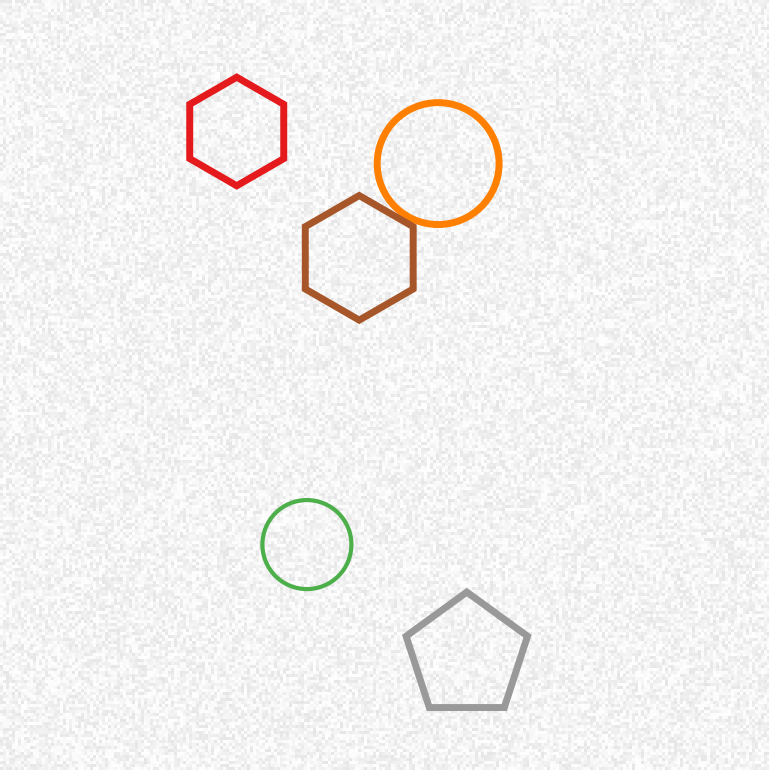[{"shape": "hexagon", "thickness": 2.5, "radius": 0.35, "center": [0.307, 0.829]}, {"shape": "circle", "thickness": 1.5, "radius": 0.29, "center": [0.399, 0.293]}, {"shape": "circle", "thickness": 2.5, "radius": 0.4, "center": [0.569, 0.788]}, {"shape": "hexagon", "thickness": 2.5, "radius": 0.4, "center": [0.467, 0.665]}, {"shape": "pentagon", "thickness": 2.5, "radius": 0.41, "center": [0.606, 0.148]}]